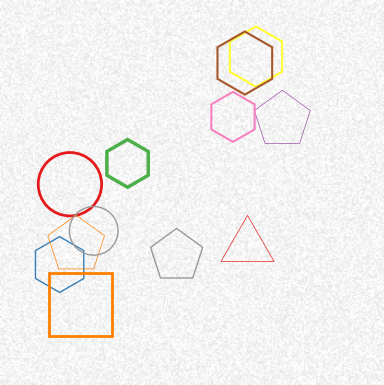[{"shape": "triangle", "thickness": 0.5, "radius": 0.4, "center": [0.643, 0.361]}, {"shape": "circle", "thickness": 2, "radius": 0.41, "center": [0.182, 0.521]}, {"shape": "hexagon", "thickness": 1, "radius": 0.36, "center": [0.155, 0.313]}, {"shape": "hexagon", "thickness": 2.5, "radius": 0.31, "center": [0.331, 0.576]}, {"shape": "pentagon", "thickness": 0.5, "radius": 0.38, "center": [0.733, 0.689]}, {"shape": "square", "thickness": 2, "radius": 0.41, "center": [0.209, 0.21]}, {"shape": "pentagon", "thickness": 0.5, "radius": 0.39, "center": [0.198, 0.364]}, {"shape": "hexagon", "thickness": 1.5, "radius": 0.39, "center": [0.665, 0.853]}, {"shape": "hexagon", "thickness": 1.5, "radius": 0.41, "center": [0.636, 0.836]}, {"shape": "hexagon", "thickness": 1.5, "radius": 0.32, "center": [0.605, 0.696]}, {"shape": "pentagon", "thickness": 1, "radius": 0.36, "center": [0.459, 0.336]}, {"shape": "circle", "thickness": 1, "radius": 0.32, "center": [0.243, 0.4]}]